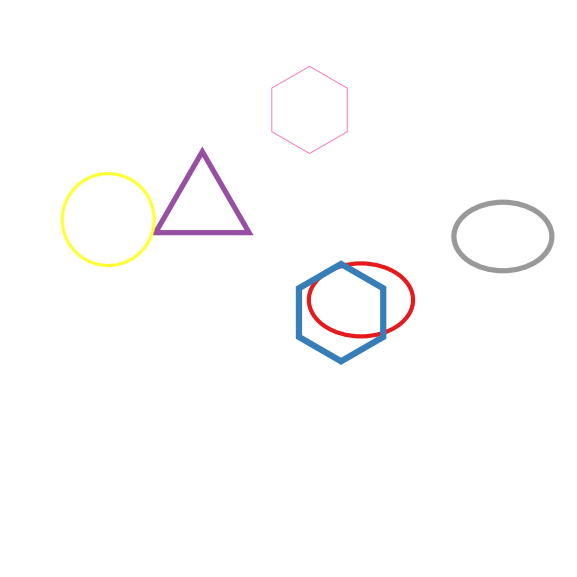[{"shape": "oval", "thickness": 2, "radius": 0.45, "center": [0.625, 0.48]}, {"shape": "hexagon", "thickness": 3, "radius": 0.42, "center": [0.591, 0.458]}, {"shape": "triangle", "thickness": 2.5, "radius": 0.47, "center": [0.35, 0.643]}, {"shape": "circle", "thickness": 1.5, "radius": 0.4, "center": [0.187, 0.619]}, {"shape": "hexagon", "thickness": 0.5, "radius": 0.38, "center": [0.536, 0.809]}, {"shape": "oval", "thickness": 2.5, "radius": 0.42, "center": [0.871, 0.59]}]